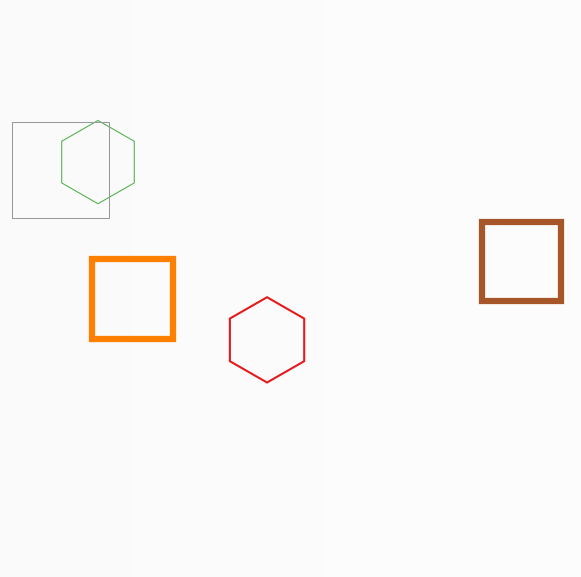[{"shape": "hexagon", "thickness": 1, "radius": 0.37, "center": [0.459, 0.411]}, {"shape": "hexagon", "thickness": 0.5, "radius": 0.36, "center": [0.169, 0.718]}, {"shape": "square", "thickness": 3, "radius": 0.35, "center": [0.228, 0.481]}, {"shape": "square", "thickness": 3, "radius": 0.34, "center": [0.897, 0.546]}, {"shape": "square", "thickness": 0.5, "radius": 0.42, "center": [0.104, 0.705]}]